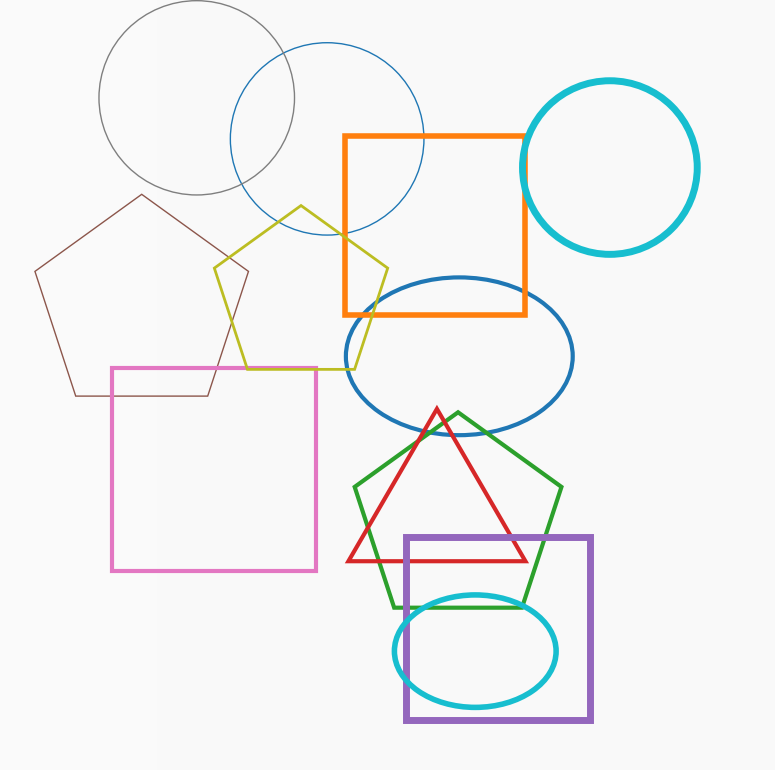[{"shape": "oval", "thickness": 1.5, "radius": 0.73, "center": [0.593, 0.537]}, {"shape": "circle", "thickness": 0.5, "radius": 0.62, "center": [0.422, 0.82]}, {"shape": "square", "thickness": 2, "radius": 0.58, "center": [0.561, 0.707]}, {"shape": "pentagon", "thickness": 1.5, "radius": 0.7, "center": [0.591, 0.324]}, {"shape": "triangle", "thickness": 1.5, "radius": 0.66, "center": [0.564, 0.337]}, {"shape": "square", "thickness": 2.5, "radius": 0.59, "center": [0.643, 0.184]}, {"shape": "pentagon", "thickness": 0.5, "radius": 0.72, "center": [0.183, 0.603]}, {"shape": "square", "thickness": 1.5, "radius": 0.66, "center": [0.276, 0.39]}, {"shape": "circle", "thickness": 0.5, "radius": 0.63, "center": [0.254, 0.873]}, {"shape": "pentagon", "thickness": 1, "radius": 0.59, "center": [0.388, 0.615]}, {"shape": "oval", "thickness": 2, "radius": 0.52, "center": [0.613, 0.154]}, {"shape": "circle", "thickness": 2.5, "radius": 0.56, "center": [0.787, 0.782]}]